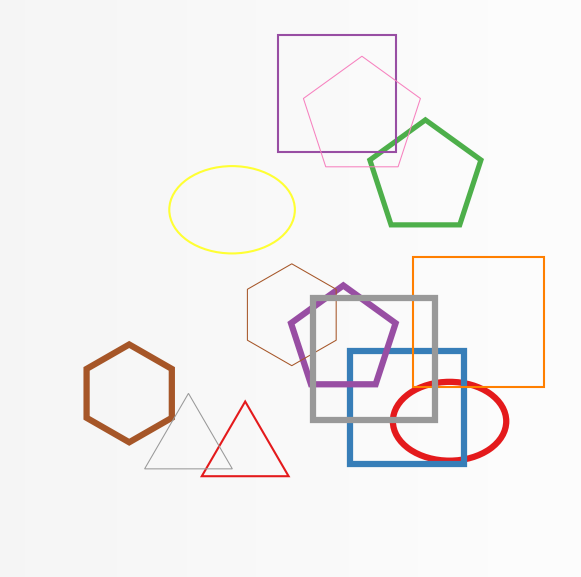[{"shape": "oval", "thickness": 3, "radius": 0.49, "center": [0.773, 0.27]}, {"shape": "triangle", "thickness": 1, "radius": 0.43, "center": [0.422, 0.218]}, {"shape": "square", "thickness": 3, "radius": 0.49, "center": [0.7, 0.293]}, {"shape": "pentagon", "thickness": 2.5, "radius": 0.5, "center": [0.732, 0.691]}, {"shape": "square", "thickness": 1, "radius": 0.51, "center": [0.58, 0.838]}, {"shape": "pentagon", "thickness": 3, "radius": 0.47, "center": [0.591, 0.41]}, {"shape": "square", "thickness": 1, "radius": 0.57, "center": [0.823, 0.442]}, {"shape": "oval", "thickness": 1, "radius": 0.54, "center": [0.399, 0.636]}, {"shape": "hexagon", "thickness": 3, "radius": 0.42, "center": [0.222, 0.318]}, {"shape": "hexagon", "thickness": 0.5, "radius": 0.44, "center": [0.502, 0.454]}, {"shape": "pentagon", "thickness": 0.5, "radius": 0.53, "center": [0.623, 0.796]}, {"shape": "square", "thickness": 3, "radius": 0.53, "center": [0.643, 0.377]}, {"shape": "triangle", "thickness": 0.5, "radius": 0.44, "center": [0.324, 0.231]}]